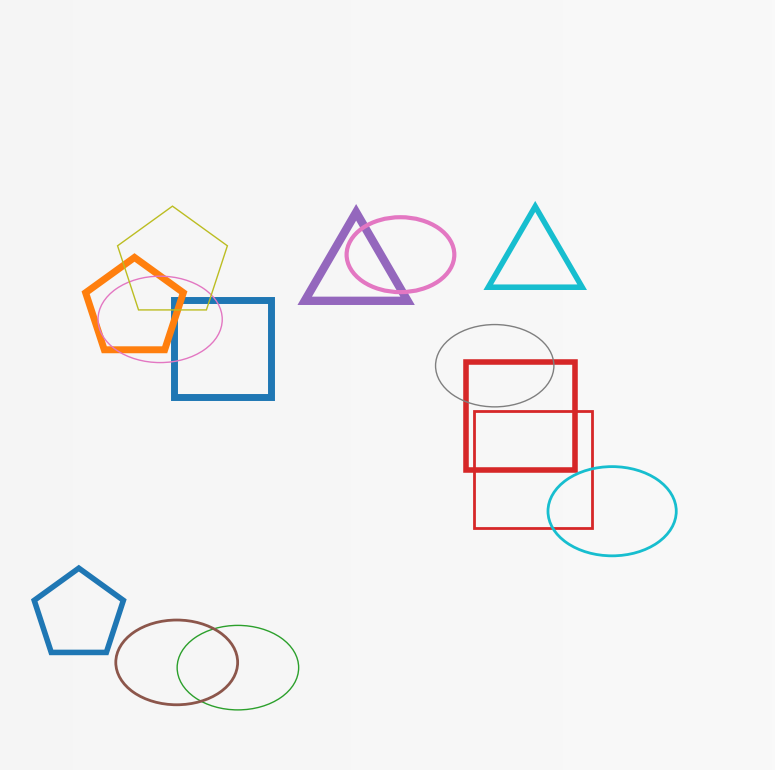[{"shape": "pentagon", "thickness": 2, "radius": 0.3, "center": [0.102, 0.202]}, {"shape": "square", "thickness": 2.5, "radius": 0.31, "center": [0.287, 0.547]}, {"shape": "pentagon", "thickness": 2.5, "radius": 0.33, "center": [0.174, 0.599]}, {"shape": "oval", "thickness": 0.5, "radius": 0.39, "center": [0.307, 0.133]}, {"shape": "square", "thickness": 2, "radius": 0.35, "center": [0.672, 0.459]}, {"shape": "square", "thickness": 1, "radius": 0.38, "center": [0.688, 0.39]}, {"shape": "triangle", "thickness": 3, "radius": 0.38, "center": [0.46, 0.648]}, {"shape": "oval", "thickness": 1, "radius": 0.39, "center": [0.228, 0.14]}, {"shape": "oval", "thickness": 1.5, "radius": 0.35, "center": [0.517, 0.669]}, {"shape": "oval", "thickness": 0.5, "radius": 0.4, "center": [0.207, 0.585]}, {"shape": "oval", "thickness": 0.5, "radius": 0.38, "center": [0.638, 0.525]}, {"shape": "pentagon", "thickness": 0.5, "radius": 0.37, "center": [0.223, 0.658]}, {"shape": "oval", "thickness": 1, "radius": 0.41, "center": [0.79, 0.336]}, {"shape": "triangle", "thickness": 2, "radius": 0.35, "center": [0.691, 0.662]}]